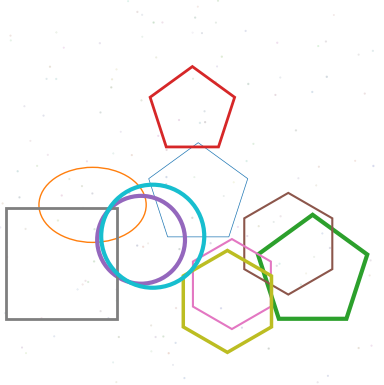[{"shape": "pentagon", "thickness": 0.5, "radius": 0.68, "center": [0.515, 0.494]}, {"shape": "oval", "thickness": 1, "radius": 0.7, "center": [0.24, 0.468]}, {"shape": "pentagon", "thickness": 3, "radius": 0.75, "center": [0.812, 0.293]}, {"shape": "pentagon", "thickness": 2, "radius": 0.58, "center": [0.5, 0.712]}, {"shape": "circle", "thickness": 3, "radius": 0.57, "center": [0.366, 0.377]}, {"shape": "hexagon", "thickness": 1.5, "radius": 0.66, "center": [0.749, 0.367]}, {"shape": "hexagon", "thickness": 1.5, "radius": 0.58, "center": [0.602, 0.262]}, {"shape": "square", "thickness": 2, "radius": 0.72, "center": [0.16, 0.315]}, {"shape": "hexagon", "thickness": 2.5, "radius": 0.66, "center": [0.591, 0.217]}, {"shape": "circle", "thickness": 3, "radius": 0.67, "center": [0.397, 0.386]}]